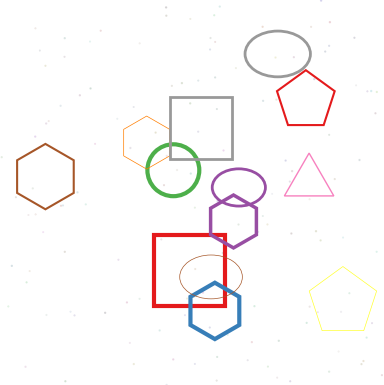[{"shape": "pentagon", "thickness": 1.5, "radius": 0.39, "center": [0.794, 0.739]}, {"shape": "square", "thickness": 3, "radius": 0.46, "center": [0.493, 0.297]}, {"shape": "hexagon", "thickness": 3, "radius": 0.37, "center": [0.558, 0.192]}, {"shape": "circle", "thickness": 3, "radius": 0.34, "center": [0.45, 0.558]}, {"shape": "oval", "thickness": 2, "radius": 0.35, "center": [0.62, 0.513]}, {"shape": "hexagon", "thickness": 2.5, "radius": 0.34, "center": [0.607, 0.425]}, {"shape": "hexagon", "thickness": 0.5, "radius": 0.34, "center": [0.381, 0.63]}, {"shape": "pentagon", "thickness": 0.5, "radius": 0.46, "center": [0.891, 0.216]}, {"shape": "oval", "thickness": 0.5, "radius": 0.41, "center": [0.548, 0.281]}, {"shape": "hexagon", "thickness": 1.5, "radius": 0.42, "center": [0.118, 0.541]}, {"shape": "triangle", "thickness": 1, "radius": 0.37, "center": [0.803, 0.528]}, {"shape": "oval", "thickness": 2, "radius": 0.42, "center": [0.721, 0.86]}, {"shape": "square", "thickness": 2, "radius": 0.4, "center": [0.522, 0.667]}]